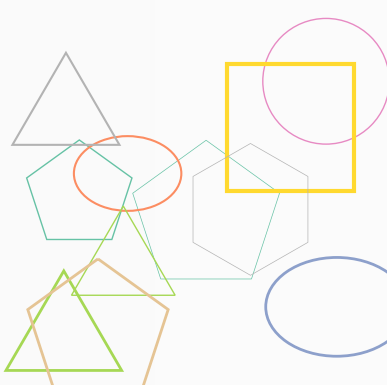[{"shape": "pentagon", "thickness": 0.5, "radius": 1.0, "center": [0.532, 0.437]}, {"shape": "pentagon", "thickness": 1, "radius": 0.71, "center": [0.205, 0.494]}, {"shape": "oval", "thickness": 1.5, "radius": 0.69, "center": [0.329, 0.549]}, {"shape": "oval", "thickness": 2, "radius": 0.92, "center": [0.869, 0.203]}, {"shape": "circle", "thickness": 1, "radius": 0.82, "center": [0.841, 0.789]}, {"shape": "triangle", "thickness": 1, "radius": 0.77, "center": [0.318, 0.31]}, {"shape": "triangle", "thickness": 2, "radius": 0.86, "center": [0.165, 0.124]}, {"shape": "square", "thickness": 3, "radius": 0.82, "center": [0.75, 0.669]}, {"shape": "pentagon", "thickness": 2, "radius": 0.95, "center": [0.253, 0.137]}, {"shape": "triangle", "thickness": 1.5, "radius": 0.8, "center": [0.17, 0.703]}, {"shape": "hexagon", "thickness": 0.5, "radius": 0.86, "center": [0.646, 0.456]}]